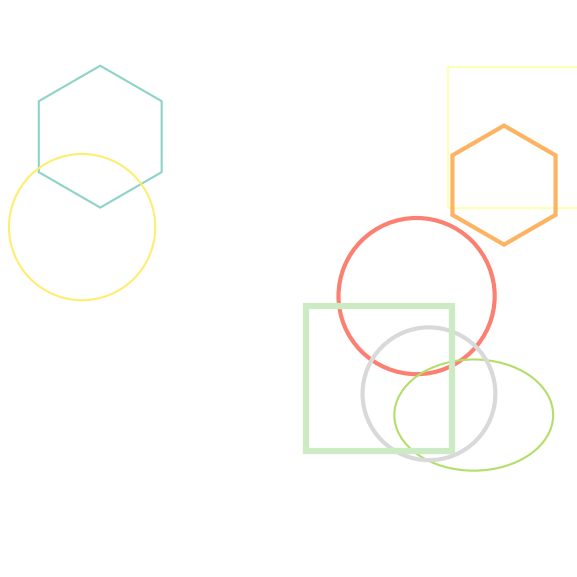[{"shape": "hexagon", "thickness": 1, "radius": 0.61, "center": [0.174, 0.762]}, {"shape": "square", "thickness": 1, "radius": 0.61, "center": [0.898, 0.76]}, {"shape": "circle", "thickness": 2, "radius": 0.68, "center": [0.721, 0.486]}, {"shape": "hexagon", "thickness": 2, "radius": 0.52, "center": [0.873, 0.679]}, {"shape": "oval", "thickness": 1, "radius": 0.69, "center": [0.82, 0.28]}, {"shape": "circle", "thickness": 2, "radius": 0.57, "center": [0.743, 0.317]}, {"shape": "square", "thickness": 3, "radius": 0.63, "center": [0.656, 0.344]}, {"shape": "circle", "thickness": 1, "radius": 0.63, "center": [0.142, 0.606]}]